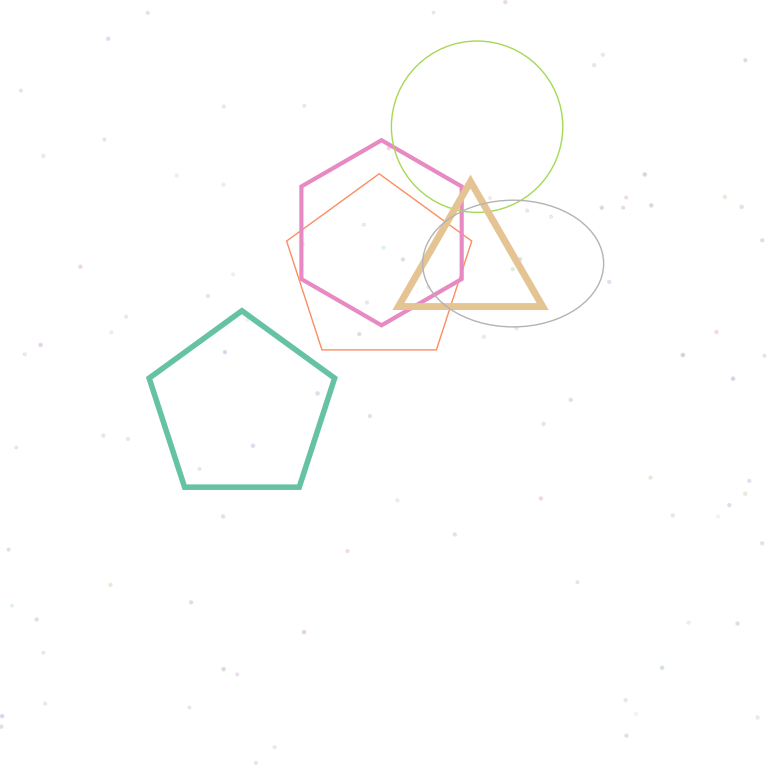[{"shape": "pentagon", "thickness": 2, "radius": 0.63, "center": [0.314, 0.47]}, {"shape": "pentagon", "thickness": 0.5, "radius": 0.63, "center": [0.492, 0.648]}, {"shape": "hexagon", "thickness": 1.5, "radius": 0.6, "center": [0.496, 0.698]}, {"shape": "circle", "thickness": 0.5, "radius": 0.56, "center": [0.62, 0.835]}, {"shape": "triangle", "thickness": 2.5, "radius": 0.54, "center": [0.611, 0.656]}, {"shape": "oval", "thickness": 0.5, "radius": 0.59, "center": [0.666, 0.658]}]